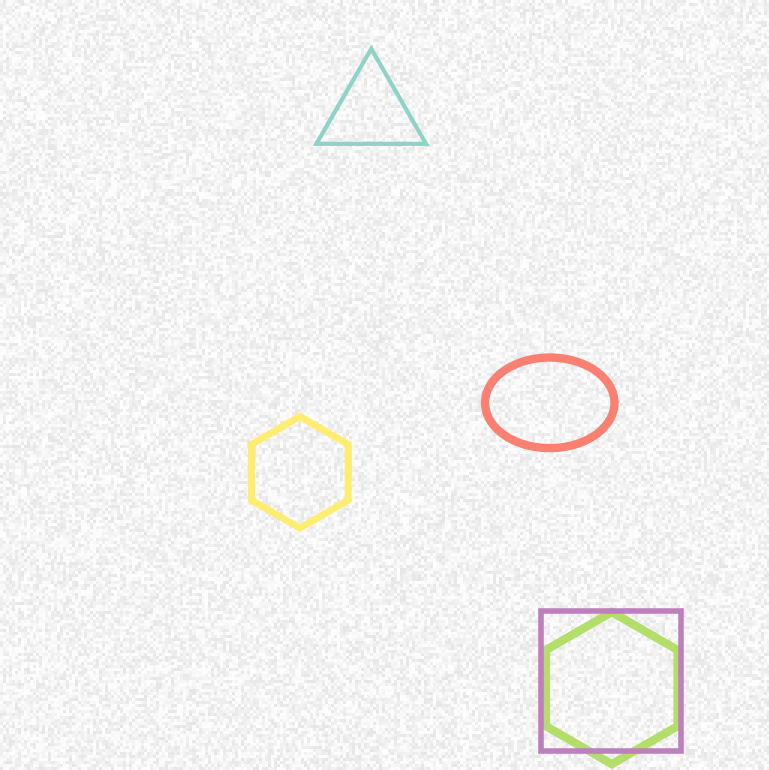[{"shape": "triangle", "thickness": 1.5, "radius": 0.41, "center": [0.482, 0.854]}, {"shape": "oval", "thickness": 3, "radius": 0.42, "center": [0.714, 0.477]}, {"shape": "hexagon", "thickness": 3, "radius": 0.49, "center": [0.795, 0.106]}, {"shape": "square", "thickness": 2, "radius": 0.45, "center": [0.793, 0.116]}, {"shape": "hexagon", "thickness": 2.5, "radius": 0.36, "center": [0.389, 0.387]}]